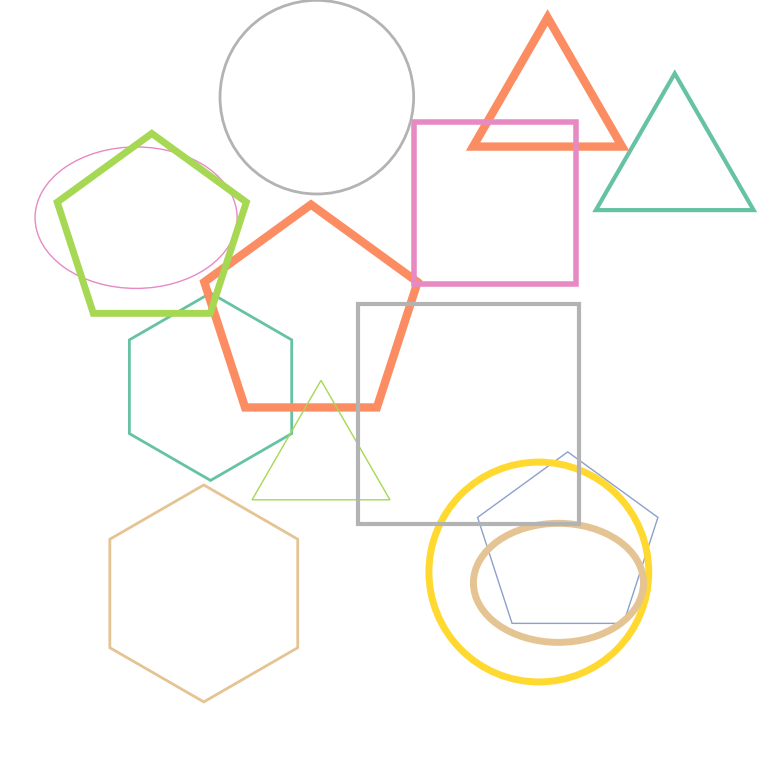[{"shape": "hexagon", "thickness": 1, "radius": 0.61, "center": [0.273, 0.498]}, {"shape": "triangle", "thickness": 1.5, "radius": 0.59, "center": [0.876, 0.786]}, {"shape": "pentagon", "thickness": 3, "radius": 0.73, "center": [0.404, 0.589]}, {"shape": "triangle", "thickness": 3, "radius": 0.56, "center": [0.711, 0.866]}, {"shape": "pentagon", "thickness": 0.5, "radius": 0.62, "center": [0.737, 0.29]}, {"shape": "oval", "thickness": 0.5, "radius": 0.66, "center": [0.177, 0.717]}, {"shape": "square", "thickness": 2, "radius": 0.53, "center": [0.643, 0.737]}, {"shape": "triangle", "thickness": 0.5, "radius": 0.52, "center": [0.417, 0.403]}, {"shape": "pentagon", "thickness": 2.5, "radius": 0.65, "center": [0.197, 0.698]}, {"shape": "circle", "thickness": 2.5, "radius": 0.71, "center": [0.7, 0.257]}, {"shape": "oval", "thickness": 2.5, "radius": 0.55, "center": [0.725, 0.243]}, {"shape": "hexagon", "thickness": 1, "radius": 0.7, "center": [0.265, 0.229]}, {"shape": "square", "thickness": 1.5, "radius": 0.72, "center": [0.609, 0.462]}, {"shape": "circle", "thickness": 1, "radius": 0.63, "center": [0.411, 0.874]}]